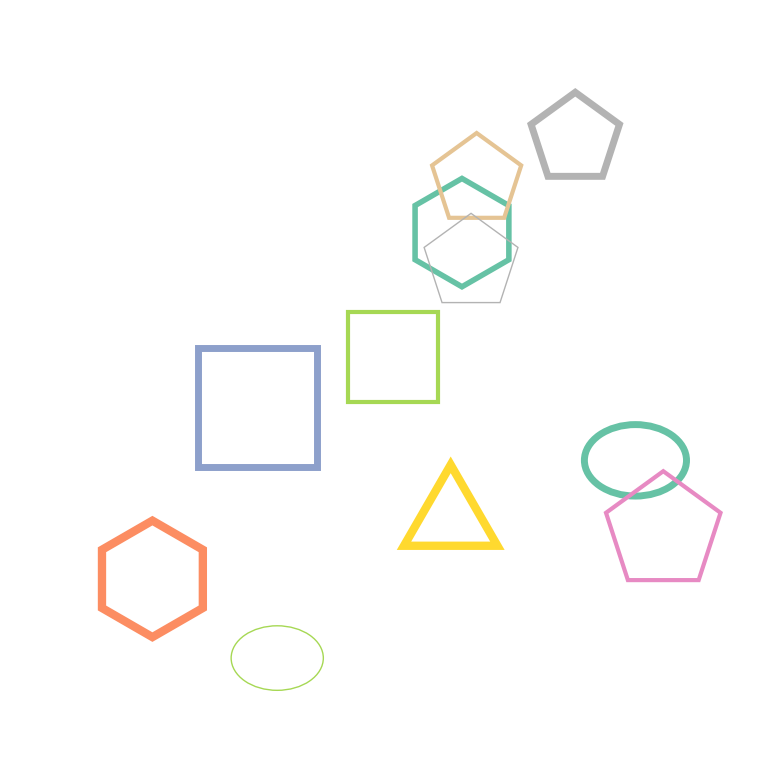[{"shape": "hexagon", "thickness": 2, "radius": 0.35, "center": [0.6, 0.698]}, {"shape": "oval", "thickness": 2.5, "radius": 0.33, "center": [0.825, 0.402]}, {"shape": "hexagon", "thickness": 3, "radius": 0.38, "center": [0.198, 0.248]}, {"shape": "square", "thickness": 2.5, "radius": 0.39, "center": [0.335, 0.471]}, {"shape": "pentagon", "thickness": 1.5, "radius": 0.39, "center": [0.861, 0.31]}, {"shape": "oval", "thickness": 0.5, "radius": 0.3, "center": [0.36, 0.145]}, {"shape": "square", "thickness": 1.5, "radius": 0.29, "center": [0.51, 0.536]}, {"shape": "triangle", "thickness": 3, "radius": 0.35, "center": [0.585, 0.326]}, {"shape": "pentagon", "thickness": 1.5, "radius": 0.3, "center": [0.619, 0.766]}, {"shape": "pentagon", "thickness": 0.5, "radius": 0.32, "center": [0.612, 0.659]}, {"shape": "pentagon", "thickness": 2.5, "radius": 0.3, "center": [0.747, 0.82]}]